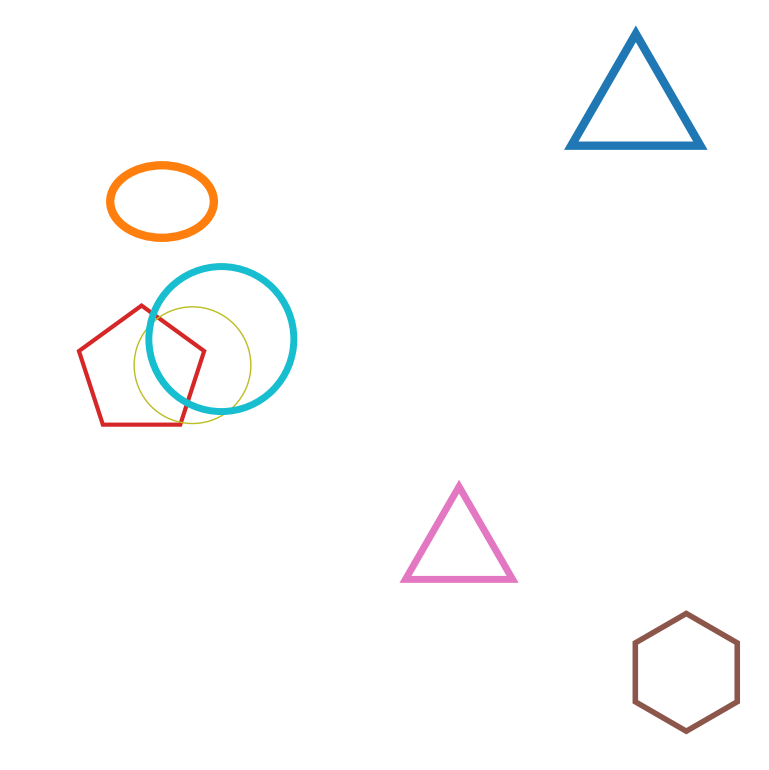[{"shape": "triangle", "thickness": 3, "radius": 0.48, "center": [0.826, 0.859]}, {"shape": "oval", "thickness": 3, "radius": 0.34, "center": [0.21, 0.738]}, {"shape": "pentagon", "thickness": 1.5, "radius": 0.43, "center": [0.184, 0.518]}, {"shape": "hexagon", "thickness": 2, "radius": 0.38, "center": [0.891, 0.127]}, {"shape": "triangle", "thickness": 2.5, "radius": 0.4, "center": [0.596, 0.288]}, {"shape": "circle", "thickness": 0.5, "radius": 0.38, "center": [0.25, 0.526]}, {"shape": "circle", "thickness": 2.5, "radius": 0.47, "center": [0.287, 0.56]}]